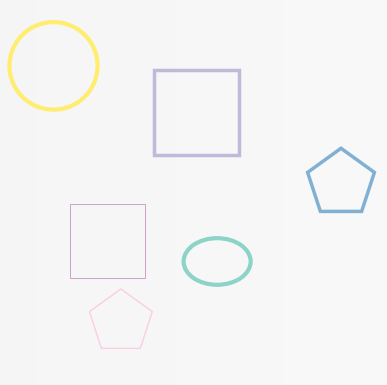[{"shape": "oval", "thickness": 3, "radius": 0.43, "center": [0.56, 0.321]}, {"shape": "square", "thickness": 2.5, "radius": 0.55, "center": [0.507, 0.708]}, {"shape": "pentagon", "thickness": 2.5, "radius": 0.45, "center": [0.88, 0.524]}, {"shape": "pentagon", "thickness": 1, "radius": 0.43, "center": [0.312, 0.164]}, {"shape": "square", "thickness": 0.5, "radius": 0.48, "center": [0.278, 0.374]}, {"shape": "circle", "thickness": 3, "radius": 0.57, "center": [0.138, 0.829]}]